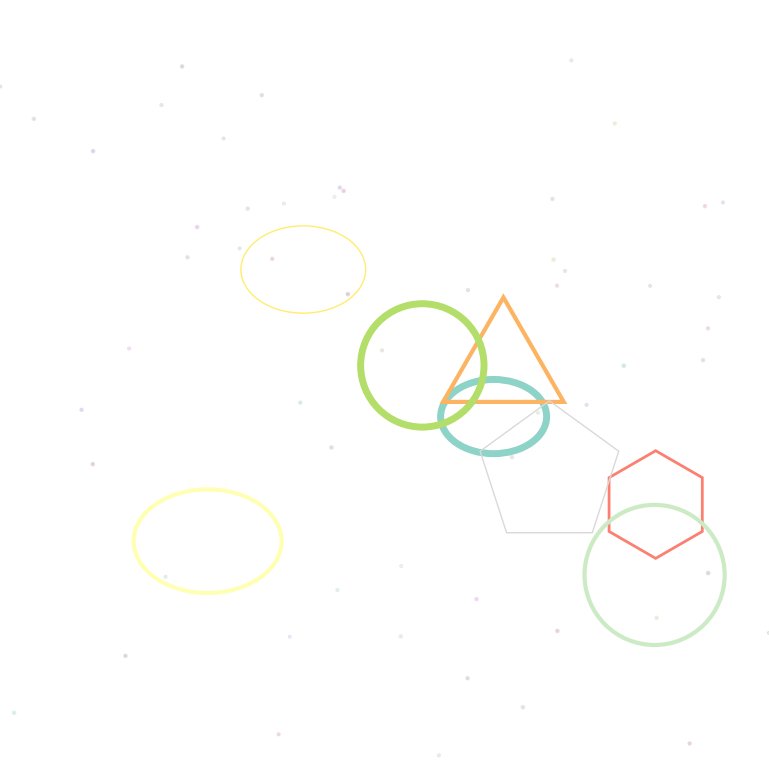[{"shape": "oval", "thickness": 2.5, "radius": 0.34, "center": [0.641, 0.459]}, {"shape": "oval", "thickness": 1.5, "radius": 0.48, "center": [0.27, 0.297]}, {"shape": "hexagon", "thickness": 1, "radius": 0.35, "center": [0.852, 0.345]}, {"shape": "triangle", "thickness": 1.5, "radius": 0.45, "center": [0.654, 0.523]}, {"shape": "circle", "thickness": 2.5, "radius": 0.4, "center": [0.548, 0.525]}, {"shape": "pentagon", "thickness": 0.5, "radius": 0.47, "center": [0.714, 0.385]}, {"shape": "circle", "thickness": 1.5, "radius": 0.45, "center": [0.85, 0.253]}, {"shape": "oval", "thickness": 0.5, "radius": 0.4, "center": [0.394, 0.65]}]